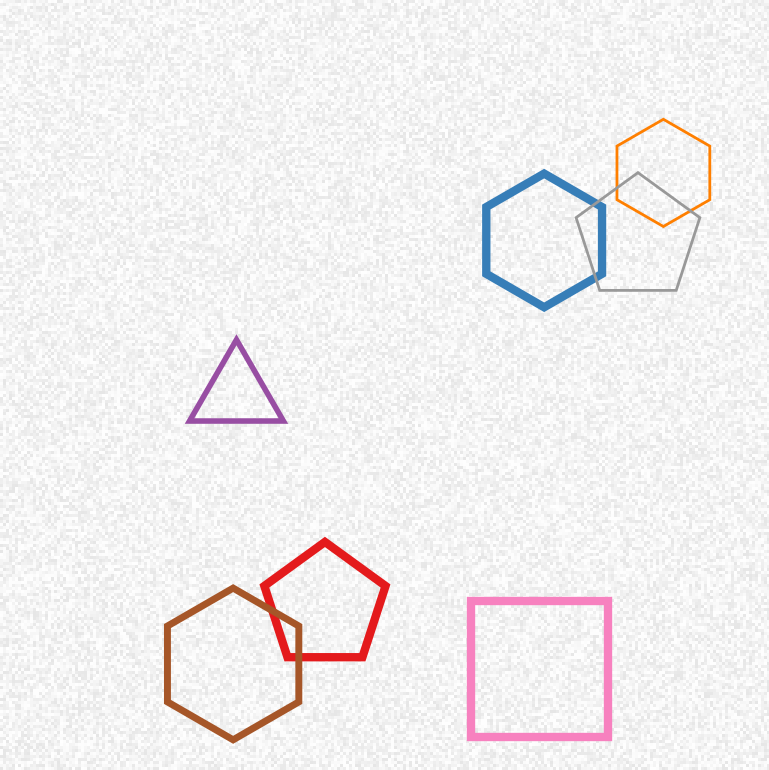[{"shape": "pentagon", "thickness": 3, "radius": 0.41, "center": [0.422, 0.213]}, {"shape": "hexagon", "thickness": 3, "radius": 0.43, "center": [0.707, 0.688]}, {"shape": "triangle", "thickness": 2, "radius": 0.35, "center": [0.307, 0.488]}, {"shape": "hexagon", "thickness": 1, "radius": 0.35, "center": [0.862, 0.775]}, {"shape": "hexagon", "thickness": 2.5, "radius": 0.49, "center": [0.303, 0.138]}, {"shape": "square", "thickness": 3, "radius": 0.44, "center": [0.701, 0.131]}, {"shape": "pentagon", "thickness": 1, "radius": 0.42, "center": [0.829, 0.691]}]